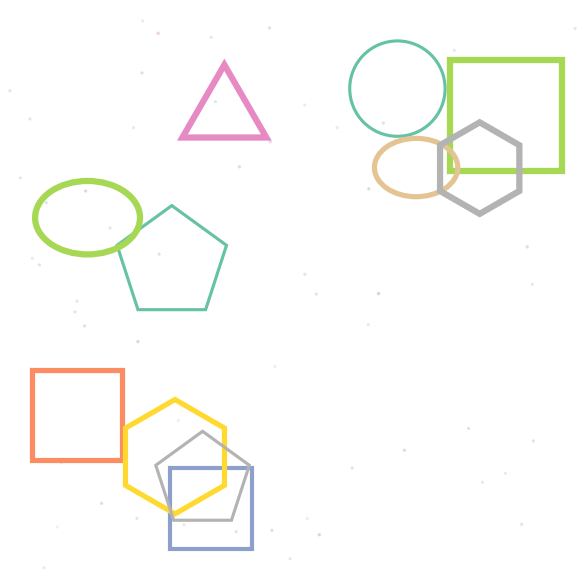[{"shape": "pentagon", "thickness": 1.5, "radius": 0.5, "center": [0.297, 0.544]}, {"shape": "circle", "thickness": 1.5, "radius": 0.41, "center": [0.688, 0.846]}, {"shape": "square", "thickness": 2.5, "radius": 0.39, "center": [0.133, 0.281]}, {"shape": "square", "thickness": 2, "radius": 0.35, "center": [0.365, 0.119]}, {"shape": "triangle", "thickness": 3, "radius": 0.42, "center": [0.389, 0.803]}, {"shape": "oval", "thickness": 3, "radius": 0.45, "center": [0.152, 0.622]}, {"shape": "square", "thickness": 3, "radius": 0.48, "center": [0.876, 0.799]}, {"shape": "hexagon", "thickness": 2.5, "radius": 0.5, "center": [0.303, 0.208]}, {"shape": "oval", "thickness": 2.5, "radius": 0.36, "center": [0.721, 0.709]}, {"shape": "pentagon", "thickness": 1.5, "radius": 0.43, "center": [0.351, 0.167]}, {"shape": "hexagon", "thickness": 3, "radius": 0.4, "center": [0.831, 0.708]}]